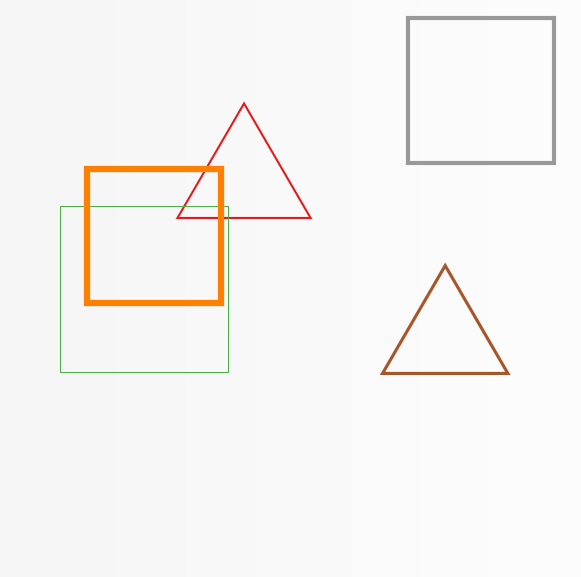[{"shape": "triangle", "thickness": 1, "radius": 0.66, "center": [0.42, 0.688]}, {"shape": "square", "thickness": 0.5, "radius": 0.72, "center": [0.248, 0.498]}, {"shape": "square", "thickness": 3, "radius": 0.58, "center": [0.265, 0.59]}, {"shape": "triangle", "thickness": 1.5, "radius": 0.62, "center": [0.766, 0.415]}, {"shape": "square", "thickness": 2, "radius": 0.63, "center": [0.827, 0.842]}]